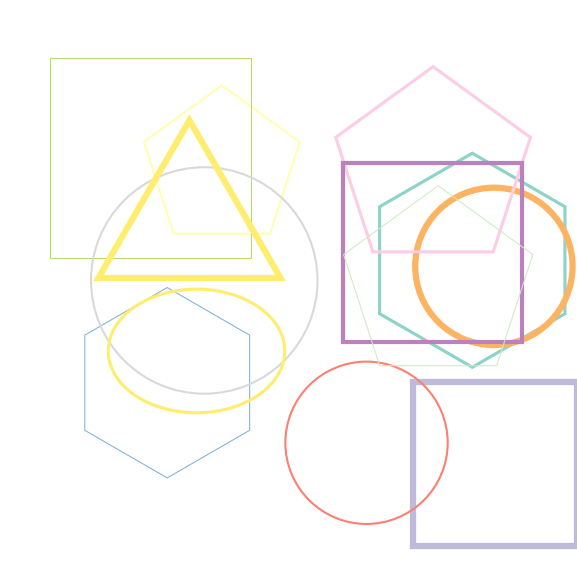[{"shape": "hexagon", "thickness": 1.5, "radius": 0.93, "center": [0.818, 0.549]}, {"shape": "pentagon", "thickness": 1, "radius": 0.71, "center": [0.384, 0.709]}, {"shape": "square", "thickness": 3, "radius": 0.71, "center": [0.858, 0.196]}, {"shape": "circle", "thickness": 1, "radius": 0.7, "center": [0.635, 0.232]}, {"shape": "hexagon", "thickness": 0.5, "radius": 0.82, "center": [0.29, 0.336]}, {"shape": "circle", "thickness": 3, "radius": 0.68, "center": [0.855, 0.538]}, {"shape": "square", "thickness": 0.5, "radius": 0.87, "center": [0.261, 0.725]}, {"shape": "pentagon", "thickness": 1.5, "radius": 0.89, "center": [0.75, 0.706]}, {"shape": "circle", "thickness": 1, "radius": 0.98, "center": [0.354, 0.513]}, {"shape": "square", "thickness": 2, "radius": 0.77, "center": [0.749, 0.562]}, {"shape": "pentagon", "thickness": 0.5, "radius": 0.86, "center": [0.759, 0.505]}, {"shape": "oval", "thickness": 1.5, "radius": 0.76, "center": [0.34, 0.391]}, {"shape": "triangle", "thickness": 3, "radius": 0.91, "center": [0.328, 0.609]}]